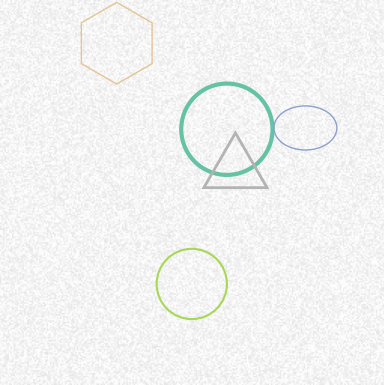[{"shape": "circle", "thickness": 3, "radius": 0.59, "center": [0.589, 0.664]}, {"shape": "oval", "thickness": 1, "radius": 0.41, "center": [0.793, 0.668]}, {"shape": "circle", "thickness": 1.5, "radius": 0.46, "center": [0.498, 0.263]}, {"shape": "hexagon", "thickness": 1, "radius": 0.53, "center": [0.303, 0.888]}, {"shape": "triangle", "thickness": 2, "radius": 0.47, "center": [0.612, 0.56]}]